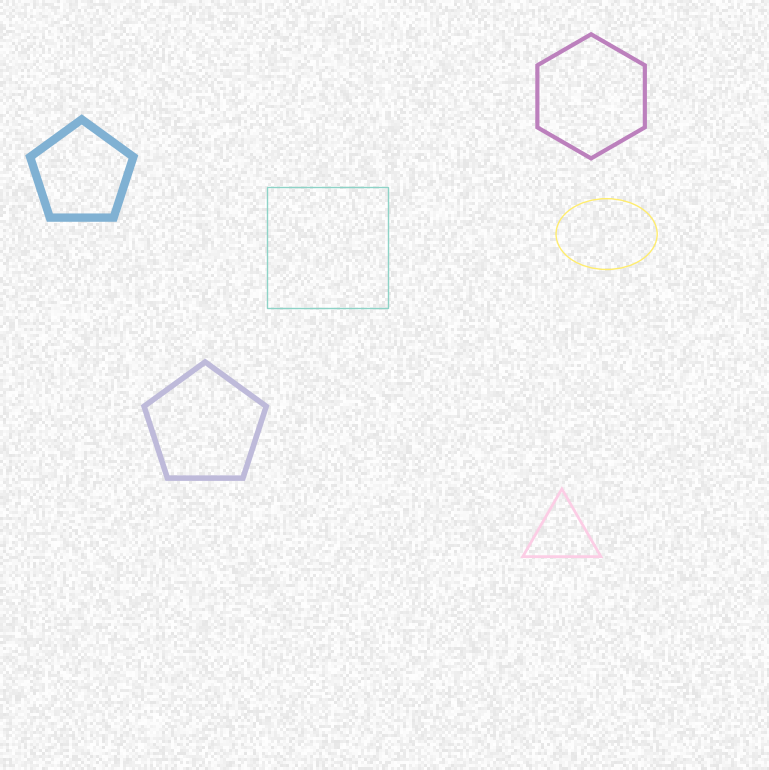[{"shape": "square", "thickness": 0.5, "radius": 0.39, "center": [0.425, 0.679]}, {"shape": "pentagon", "thickness": 2, "radius": 0.42, "center": [0.266, 0.447]}, {"shape": "pentagon", "thickness": 3, "radius": 0.35, "center": [0.106, 0.774]}, {"shape": "triangle", "thickness": 1, "radius": 0.29, "center": [0.73, 0.306]}, {"shape": "hexagon", "thickness": 1.5, "radius": 0.4, "center": [0.768, 0.875]}, {"shape": "oval", "thickness": 0.5, "radius": 0.33, "center": [0.788, 0.696]}]